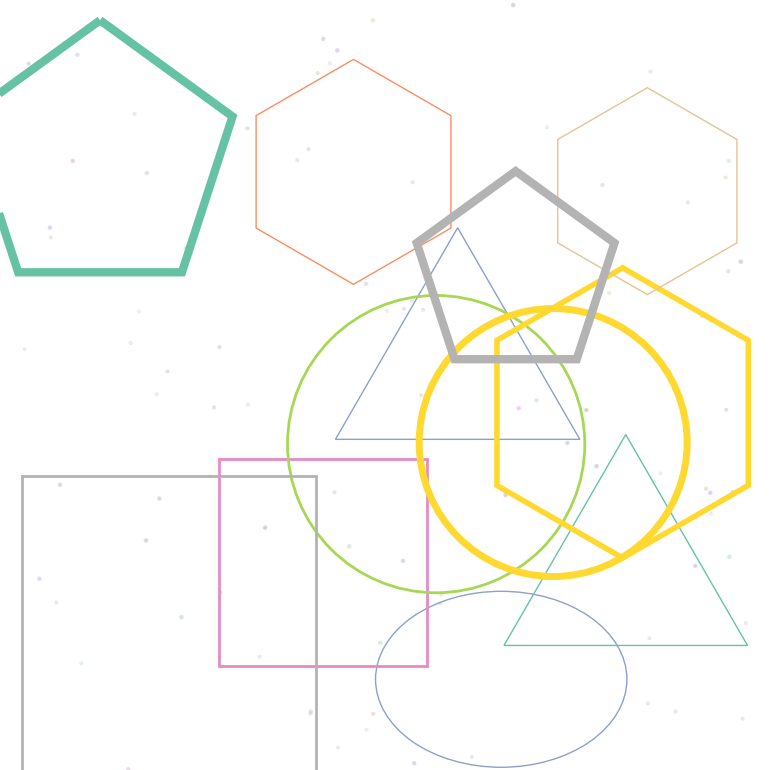[{"shape": "triangle", "thickness": 0.5, "radius": 0.91, "center": [0.813, 0.253]}, {"shape": "pentagon", "thickness": 3, "radius": 0.9, "center": [0.13, 0.793]}, {"shape": "hexagon", "thickness": 0.5, "radius": 0.73, "center": [0.459, 0.777]}, {"shape": "oval", "thickness": 0.5, "radius": 0.82, "center": [0.651, 0.118]}, {"shape": "triangle", "thickness": 0.5, "radius": 0.92, "center": [0.594, 0.521]}, {"shape": "square", "thickness": 1, "radius": 0.67, "center": [0.42, 0.269]}, {"shape": "circle", "thickness": 1, "radius": 0.97, "center": [0.566, 0.423]}, {"shape": "hexagon", "thickness": 2, "radius": 0.94, "center": [0.809, 0.464]}, {"shape": "circle", "thickness": 2.5, "radius": 0.87, "center": [0.718, 0.425]}, {"shape": "hexagon", "thickness": 0.5, "radius": 0.67, "center": [0.841, 0.752]}, {"shape": "pentagon", "thickness": 3, "radius": 0.68, "center": [0.67, 0.643]}, {"shape": "square", "thickness": 1, "radius": 0.96, "center": [0.219, 0.191]}]